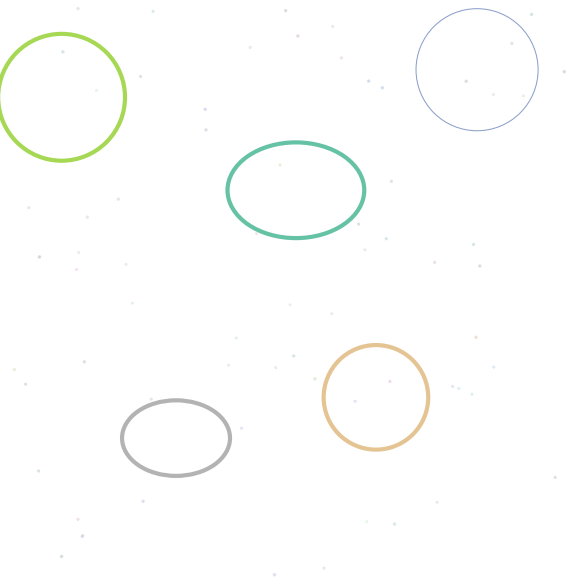[{"shape": "oval", "thickness": 2, "radius": 0.59, "center": [0.512, 0.67]}, {"shape": "circle", "thickness": 0.5, "radius": 0.53, "center": [0.826, 0.878]}, {"shape": "circle", "thickness": 2, "radius": 0.55, "center": [0.107, 0.831]}, {"shape": "circle", "thickness": 2, "radius": 0.45, "center": [0.651, 0.311]}, {"shape": "oval", "thickness": 2, "radius": 0.47, "center": [0.305, 0.241]}]